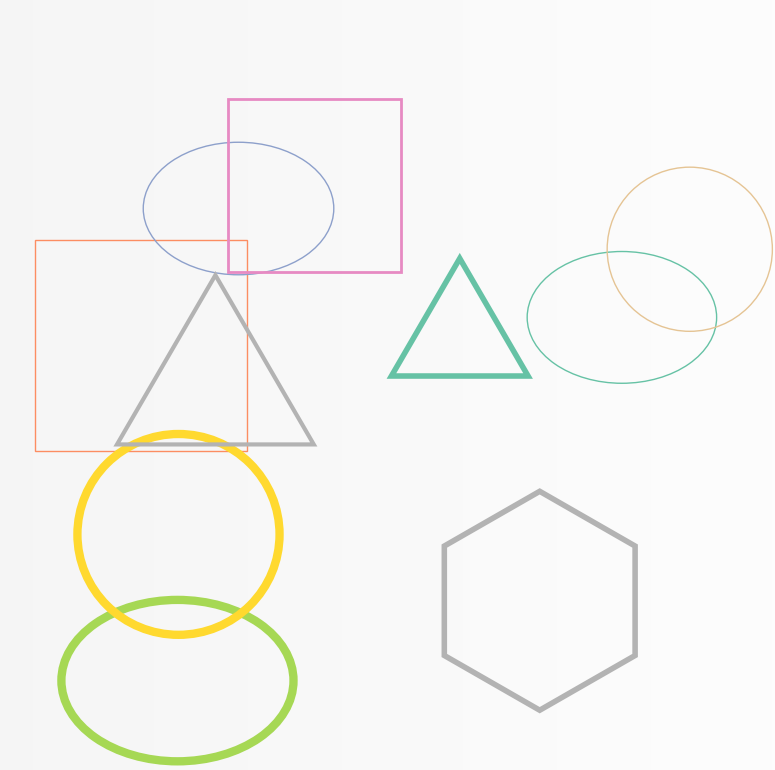[{"shape": "triangle", "thickness": 2, "radius": 0.51, "center": [0.593, 0.563]}, {"shape": "oval", "thickness": 0.5, "radius": 0.61, "center": [0.802, 0.588]}, {"shape": "square", "thickness": 0.5, "radius": 0.68, "center": [0.182, 0.551]}, {"shape": "oval", "thickness": 0.5, "radius": 0.61, "center": [0.308, 0.729]}, {"shape": "square", "thickness": 1, "radius": 0.56, "center": [0.406, 0.759]}, {"shape": "oval", "thickness": 3, "radius": 0.75, "center": [0.229, 0.116]}, {"shape": "circle", "thickness": 3, "radius": 0.65, "center": [0.23, 0.306]}, {"shape": "circle", "thickness": 0.5, "radius": 0.53, "center": [0.89, 0.676]}, {"shape": "triangle", "thickness": 1.5, "radius": 0.73, "center": [0.278, 0.496]}, {"shape": "hexagon", "thickness": 2, "radius": 0.71, "center": [0.696, 0.22]}]